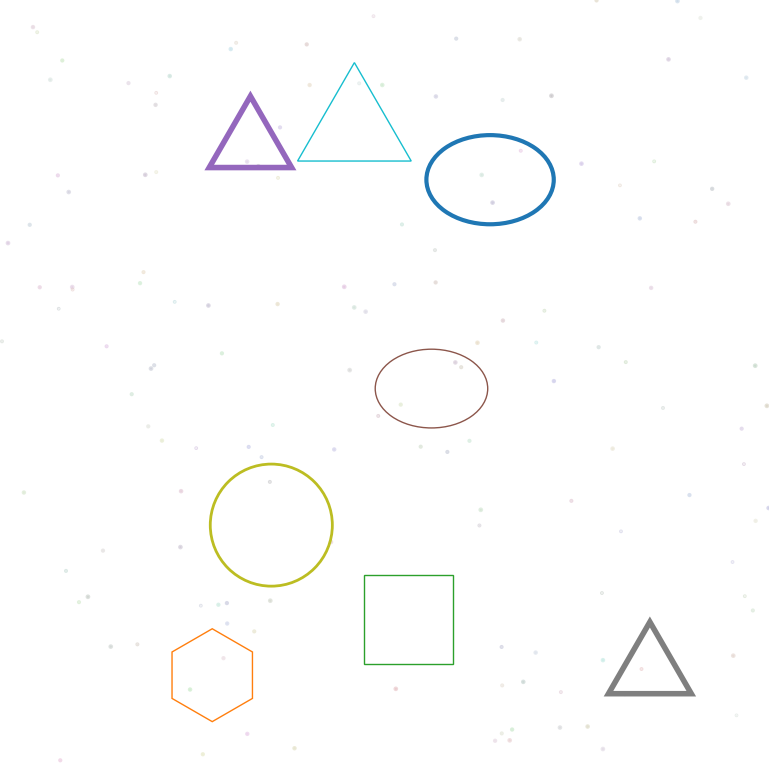[{"shape": "oval", "thickness": 1.5, "radius": 0.41, "center": [0.636, 0.767]}, {"shape": "hexagon", "thickness": 0.5, "radius": 0.3, "center": [0.276, 0.123]}, {"shape": "square", "thickness": 0.5, "radius": 0.29, "center": [0.531, 0.196]}, {"shape": "triangle", "thickness": 2, "radius": 0.31, "center": [0.325, 0.813]}, {"shape": "oval", "thickness": 0.5, "radius": 0.37, "center": [0.56, 0.495]}, {"shape": "triangle", "thickness": 2, "radius": 0.31, "center": [0.844, 0.13]}, {"shape": "circle", "thickness": 1, "radius": 0.4, "center": [0.352, 0.318]}, {"shape": "triangle", "thickness": 0.5, "radius": 0.43, "center": [0.46, 0.833]}]